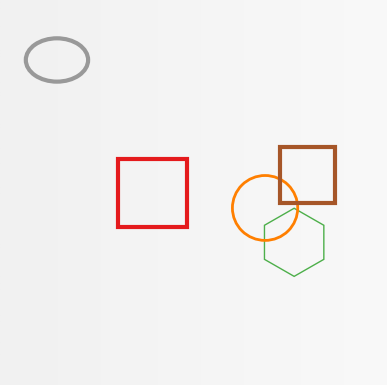[{"shape": "square", "thickness": 3, "radius": 0.44, "center": [0.393, 0.499]}, {"shape": "hexagon", "thickness": 1, "radius": 0.44, "center": [0.759, 0.371]}, {"shape": "circle", "thickness": 2, "radius": 0.42, "center": [0.684, 0.46]}, {"shape": "square", "thickness": 3, "radius": 0.36, "center": [0.794, 0.545]}, {"shape": "oval", "thickness": 3, "radius": 0.4, "center": [0.147, 0.844]}]